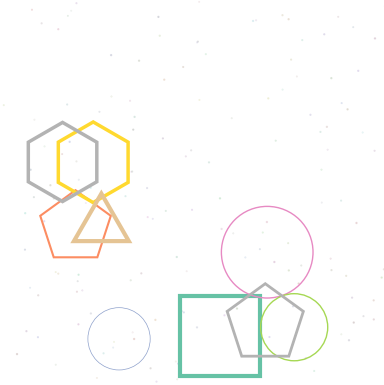[{"shape": "square", "thickness": 3, "radius": 0.52, "center": [0.571, 0.127]}, {"shape": "pentagon", "thickness": 1.5, "radius": 0.48, "center": [0.196, 0.41]}, {"shape": "circle", "thickness": 0.5, "radius": 0.4, "center": [0.309, 0.12]}, {"shape": "circle", "thickness": 1, "radius": 0.6, "center": [0.694, 0.345]}, {"shape": "circle", "thickness": 1, "radius": 0.44, "center": [0.764, 0.15]}, {"shape": "hexagon", "thickness": 2.5, "radius": 0.52, "center": [0.242, 0.579]}, {"shape": "triangle", "thickness": 3, "radius": 0.41, "center": [0.263, 0.415]}, {"shape": "hexagon", "thickness": 2.5, "radius": 0.51, "center": [0.162, 0.579]}, {"shape": "pentagon", "thickness": 2, "radius": 0.52, "center": [0.689, 0.159]}]